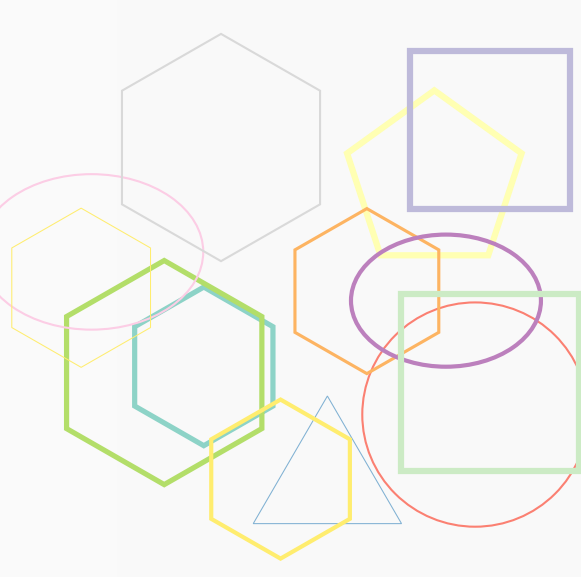[{"shape": "hexagon", "thickness": 2.5, "radius": 0.69, "center": [0.351, 0.365]}, {"shape": "pentagon", "thickness": 3, "radius": 0.79, "center": [0.747, 0.685]}, {"shape": "square", "thickness": 3, "radius": 0.69, "center": [0.843, 0.774]}, {"shape": "circle", "thickness": 1, "radius": 0.97, "center": [0.817, 0.281]}, {"shape": "triangle", "thickness": 0.5, "radius": 0.74, "center": [0.563, 0.166]}, {"shape": "hexagon", "thickness": 1.5, "radius": 0.71, "center": [0.631, 0.495]}, {"shape": "hexagon", "thickness": 2.5, "radius": 0.97, "center": [0.283, 0.354]}, {"shape": "oval", "thickness": 1, "radius": 0.96, "center": [0.157, 0.563]}, {"shape": "hexagon", "thickness": 1, "radius": 0.98, "center": [0.38, 0.744]}, {"shape": "oval", "thickness": 2, "radius": 0.82, "center": [0.767, 0.479]}, {"shape": "square", "thickness": 3, "radius": 0.77, "center": [0.843, 0.337]}, {"shape": "hexagon", "thickness": 2, "radius": 0.69, "center": [0.483, 0.17]}, {"shape": "hexagon", "thickness": 0.5, "radius": 0.69, "center": [0.14, 0.501]}]